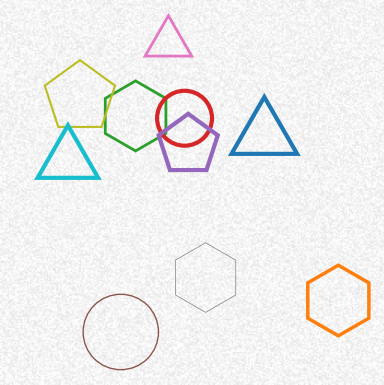[{"shape": "triangle", "thickness": 3, "radius": 0.49, "center": [0.687, 0.65]}, {"shape": "hexagon", "thickness": 2.5, "radius": 0.46, "center": [0.879, 0.219]}, {"shape": "hexagon", "thickness": 2, "radius": 0.45, "center": [0.352, 0.699]}, {"shape": "circle", "thickness": 3, "radius": 0.36, "center": [0.479, 0.693]}, {"shape": "pentagon", "thickness": 3, "radius": 0.4, "center": [0.489, 0.624]}, {"shape": "circle", "thickness": 1, "radius": 0.49, "center": [0.314, 0.138]}, {"shape": "triangle", "thickness": 2, "radius": 0.35, "center": [0.437, 0.889]}, {"shape": "hexagon", "thickness": 0.5, "radius": 0.45, "center": [0.534, 0.279]}, {"shape": "pentagon", "thickness": 1.5, "radius": 0.48, "center": [0.208, 0.748]}, {"shape": "triangle", "thickness": 3, "radius": 0.45, "center": [0.176, 0.584]}]